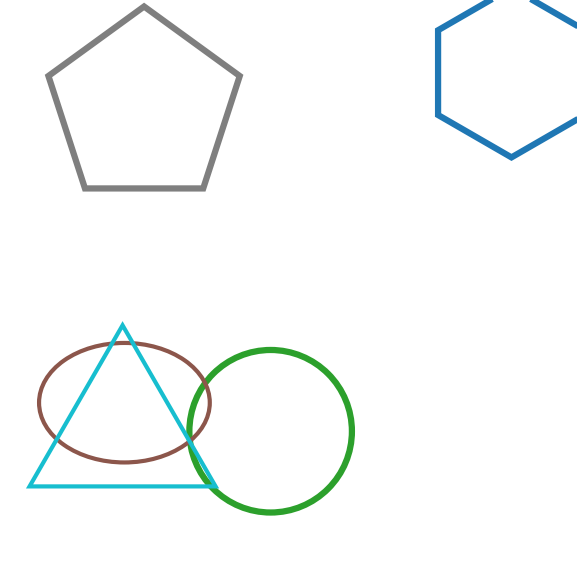[{"shape": "hexagon", "thickness": 3, "radius": 0.73, "center": [0.886, 0.873]}, {"shape": "circle", "thickness": 3, "radius": 0.7, "center": [0.469, 0.252]}, {"shape": "oval", "thickness": 2, "radius": 0.74, "center": [0.215, 0.302]}, {"shape": "pentagon", "thickness": 3, "radius": 0.87, "center": [0.25, 0.814]}, {"shape": "triangle", "thickness": 2, "radius": 0.93, "center": [0.212, 0.25]}]